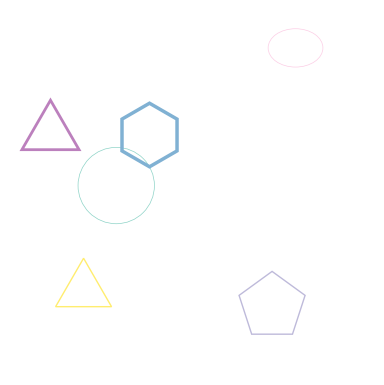[{"shape": "circle", "thickness": 0.5, "radius": 0.5, "center": [0.302, 0.518]}, {"shape": "pentagon", "thickness": 1, "radius": 0.45, "center": [0.707, 0.205]}, {"shape": "hexagon", "thickness": 2.5, "radius": 0.41, "center": [0.388, 0.649]}, {"shape": "oval", "thickness": 0.5, "radius": 0.36, "center": [0.768, 0.876]}, {"shape": "triangle", "thickness": 2, "radius": 0.43, "center": [0.131, 0.654]}, {"shape": "triangle", "thickness": 1, "radius": 0.42, "center": [0.217, 0.245]}]